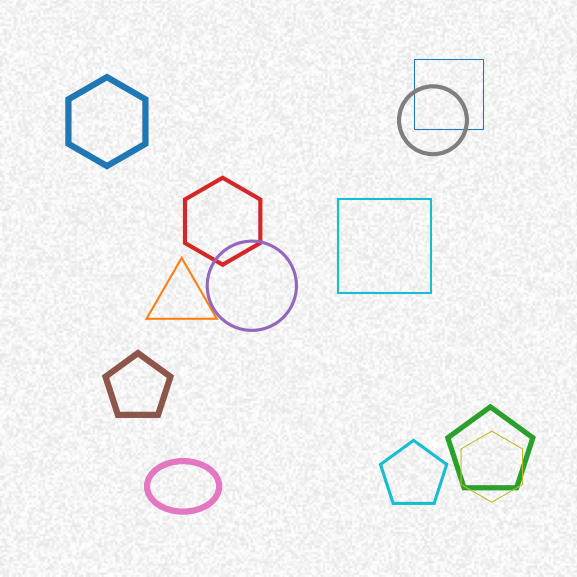[{"shape": "hexagon", "thickness": 3, "radius": 0.38, "center": [0.185, 0.789]}, {"shape": "square", "thickness": 0.5, "radius": 0.3, "center": [0.777, 0.836]}, {"shape": "triangle", "thickness": 1, "radius": 0.35, "center": [0.315, 0.482]}, {"shape": "pentagon", "thickness": 2.5, "radius": 0.39, "center": [0.849, 0.217]}, {"shape": "hexagon", "thickness": 2, "radius": 0.38, "center": [0.386, 0.616]}, {"shape": "circle", "thickness": 1.5, "radius": 0.39, "center": [0.436, 0.504]}, {"shape": "pentagon", "thickness": 3, "radius": 0.3, "center": [0.239, 0.329]}, {"shape": "oval", "thickness": 3, "radius": 0.31, "center": [0.317, 0.157]}, {"shape": "circle", "thickness": 2, "radius": 0.29, "center": [0.75, 0.791]}, {"shape": "hexagon", "thickness": 0.5, "radius": 0.31, "center": [0.852, 0.191]}, {"shape": "square", "thickness": 1, "radius": 0.41, "center": [0.666, 0.573]}, {"shape": "pentagon", "thickness": 1.5, "radius": 0.3, "center": [0.716, 0.176]}]